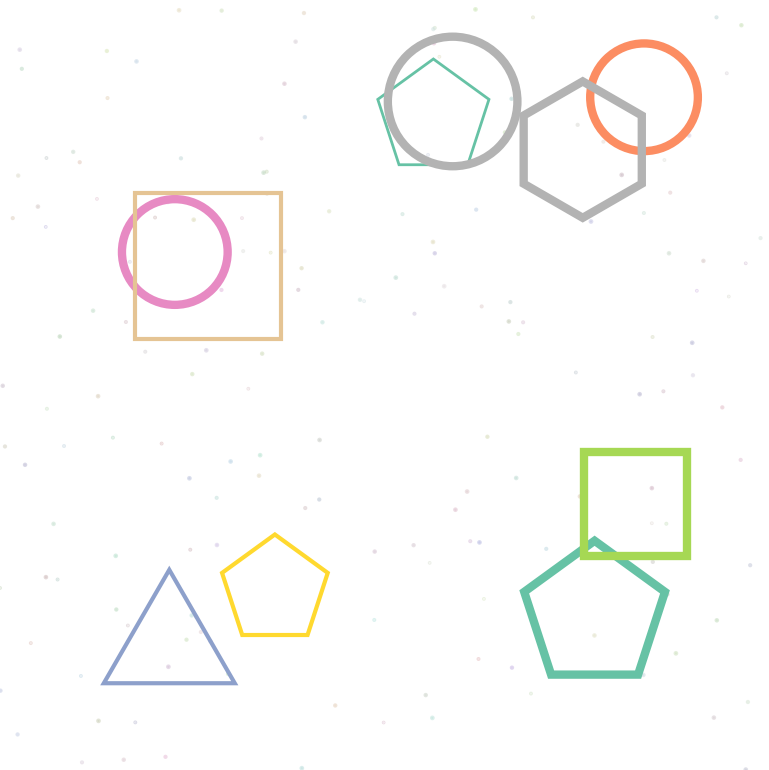[{"shape": "pentagon", "thickness": 3, "radius": 0.48, "center": [0.772, 0.202]}, {"shape": "pentagon", "thickness": 1, "radius": 0.38, "center": [0.563, 0.847]}, {"shape": "circle", "thickness": 3, "radius": 0.35, "center": [0.836, 0.874]}, {"shape": "triangle", "thickness": 1.5, "radius": 0.49, "center": [0.22, 0.162]}, {"shape": "circle", "thickness": 3, "radius": 0.34, "center": [0.227, 0.673]}, {"shape": "square", "thickness": 3, "radius": 0.34, "center": [0.825, 0.345]}, {"shape": "pentagon", "thickness": 1.5, "radius": 0.36, "center": [0.357, 0.234]}, {"shape": "square", "thickness": 1.5, "radius": 0.48, "center": [0.27, 0.655]}, {"shape": "circle", "thickness": 3, "radius": 0.42, "center": [0.588, 0.868]}, {"shape": "hexagon", "thickness": 3, "radius": 0.44, "center": [0.757, 0.806]}]